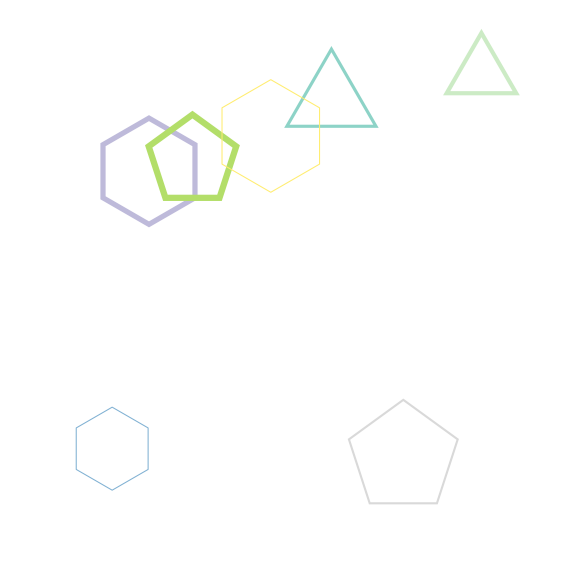[{"shape": "triangle", "thickness": 1.5, "radius": 0.45, "center": [0.574, 0.825]}, {"shape": "hexagon", "thickness": 2.5, "radius": 0.46, "center": [0.258, 0.703]}, {"shape": "hexagon", "thickness": 0.5, "radius": 0.36, "center": [0.194, 0.222]}, {"shape": "pentagon", "thickness": 3, "radius": 0.4, "center": [0.333, 0.721]}, {"shape": "pentagon", "thickness": 1, "radius": 0.5, "center": [0.698, 0.208]}, {"shape": "triangle", "thickness": 2, "radius": 0.35, "center": [0.834, 0.872]}, {"shape": "hexagon", "thickness": 0.5, "radius": 0.49, "center": [0.469, 0.764]}]